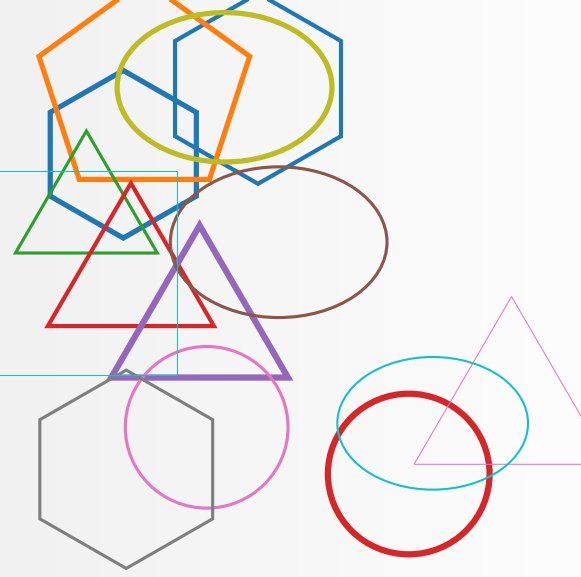[{"shape": "hexagon", "thickness": 2, "radius": 0.82, "center": [0.444, 0.846]}, {"shape": "hexagon", "thickness": 2.5, "radius": 0.73, "center": [0.212, 0.732]}, {"shape": "pentagon", "thickness": 2.5, "radius": 0.95, "center": [0.248, 0.843]}, {"shape": "triangle", "thickness": 1.5, "radius": 0.7, "center": [0.149, 0.631]}, {"shape": "triangle", "thickness": 2, "radius": 0.82, "center": [0.225, 0.517]}, {"shape": "circle", "thickness": 3, "radius": 0.7, "center": [0.703, 0.178]}, {"shape": "triangle", "thickness": 3, "radius": 0.88, "center": [0.343, 0.433]}, {"shape": "oval", "thickness": 1.5, "radius": 0.93, "center": [0.479, 0.58]}, {"shape": "triangle", "thickness": 0.5, "radius": 0.97, "center": [0.88, 0.292]}, {"shape": "circle", "thickness": 1.5, "radius": 0.7, "center": [0.356, 0.259]}, {"shape": "hexagon", "thickness": 1.5, "radius": 0.86, "center": [0.217, 0.187]}, {"shape": "oval", "thickness": 2.5, "radius": 0.92, "center": [0.386, 0.848]}, {"shape": "oval", "thickness": 1, "radius": 0.82, "center": [0.744, 0.266]}, {"shape": "square", "thickness": 0.5, "radius": 0.88, "center": [0.128, 0.526]}]